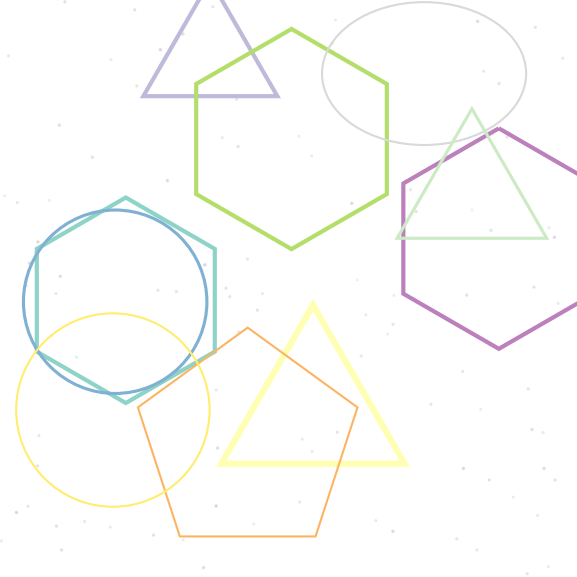[{"shape": "hexagon", "thickness": 2, "radius": 0.89, "center": [0.218, 0.479]}, {"shape": "triangle", "thickness": 3, "radius": 0.92, "center": [0.542, 0.288]}, {"shape": "triangle", "thickness": 2, "radius": 0.67, "center": [0.364, 0.9]}, {"shape": "circle", "thickness": 1.5, "radius": 0.79, "center": [0.199, 0.477]}, {"shape": "pentagon", "thickness": 1, "radius": 1.0, "center": [0.429, 0.232]}, {"shape": "hexagon", "thickness": 2, "radius": 0.95, "center": [0.505, 0.758]}, {"shape": "oval", "thickness": 1, "radius": 0.88, "center": [0.734, 0.872]}, {"shape": "hexagon", "thickness": 2, "radius": 0.95, "center": [0.864, 0.586]}, {"shape": "triangle", "thickness": 1.5, "radius": 0.75, "center": [0.817, 0.661]}, {"shape": "circle", "thickness": 1, "radius": 0.84, "center": [0.195, 0.289]}]